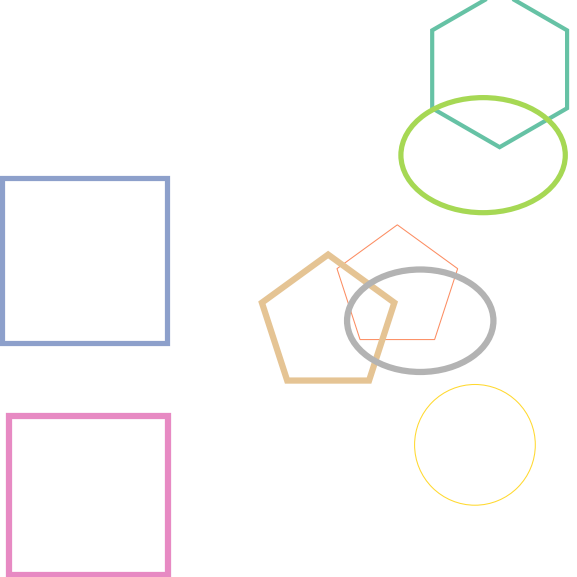[{"shape": "hexagon", "thickness": 2, "radius": 0.67, "center": [0.865, 0.879]}, {"shape": "pentagon", "thickness": 0.5, "radius": 0.55, "center": [0.688, 0.5]}, {"shape": "square", "thickness": 2.5, "radius": 0.71, "center": [0.146, 0.548]}, {"shape": "square", "thickness": 3, "radius": 0.69, "center": [0.154, 0.142]}, {"shape": "oval", "thickness": 2.5, "radius": 0.71, "center": [0.837, 0.73]}, {"shape": "circle", "thickness": 0.5, "radius": 0.52, "center": [0.822, 0.229]}, {"shape": "pentagon", "thickness": 3, "radius": 0.6, "center": [0.568, 0.438]}, {"shape": "oval", "thickness": 3, "radius": 0.63, "center": [0.728, 0.444]}]